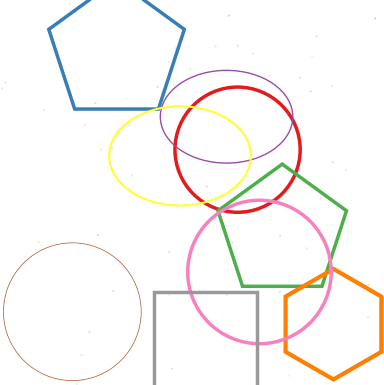[{"shape": "circle", "thickness": 2.5, "radius": 0.81, "center": [0.617, 0.611]}, {"shape": "pentagon", "thickness": 2.5, "radius": 0.93, "center": [0.303, 0.867]}, {"shape": "pentagon", "thickness": 2.5, "radius": 0.88, "center": [0.733, 0.398]}, {"shape": "oval", "thickness": 1, "radius": 0.86, "center": [0.588, 0.697]}, {"shape": "hexagon", "thickness": 3, "radius": 0.72, "center": [0.866, 0.158]}, {"shape": "oval", "thickness": 1.5, "radius": 0.92, "center": [0.468, 0.595]}, {"shape": "circle", "thickness": 0.5, "radius": 0.89, "center": [0.188, 0.19]}, {"shape": "circle", "thickness": 2.5, "radius": 0.93, "center": [0.674, 0.294]}, {"shape": "square", "thickness": 2.5, "radius": 0.67, "center": [0.534, 0.108]}]